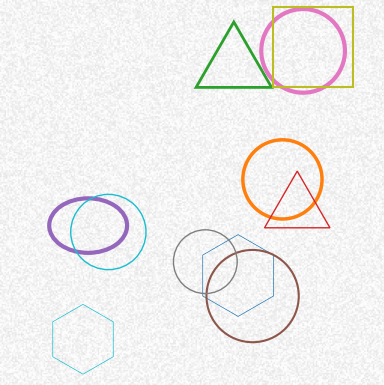[{"shape": "hexagon", "thickness": 0.5, "radius": 0.53, "center": [0.619, 0.284]}, {"shape": "circle", "thickness": 2.5, "radius": 0.51, "center": [0.734, 0.534]}, {"shape": "triangle", "thickness": 2, "radius": 0.57, "center": [0.607, 0.83]}, {"shape": "triangle", "thickness": 1, "radius": 0.49, "center": [0.772, 0.457]}, {"shape": "oval", "thickness": 3, "radius": 0.51, "center": [0.229, 0.414]}, {"shape": "circle", "thickness": 1.5, "radius": 0.6, "center": [0.656, 0.231]}, {"shape": "circle", "thickness": 3, "radius": 0.54, "center": [0.787, 0.868]}, {"shape": "circle", "thickness": 1, "radius": 0.41, "center": [0.533, 0.32]}, {"shape": "square", "thickness": 1.5, "radius": 0.52, "center": [0.813, 0.878]}, {"shape": "hexagon", "thickness": 0.5, "radius": 0.45, "center": [0.216, 0.119]}, {"shape": "circle", "thickness": 1, "radius": 0.49, "center": [0.281, 0.397]}]